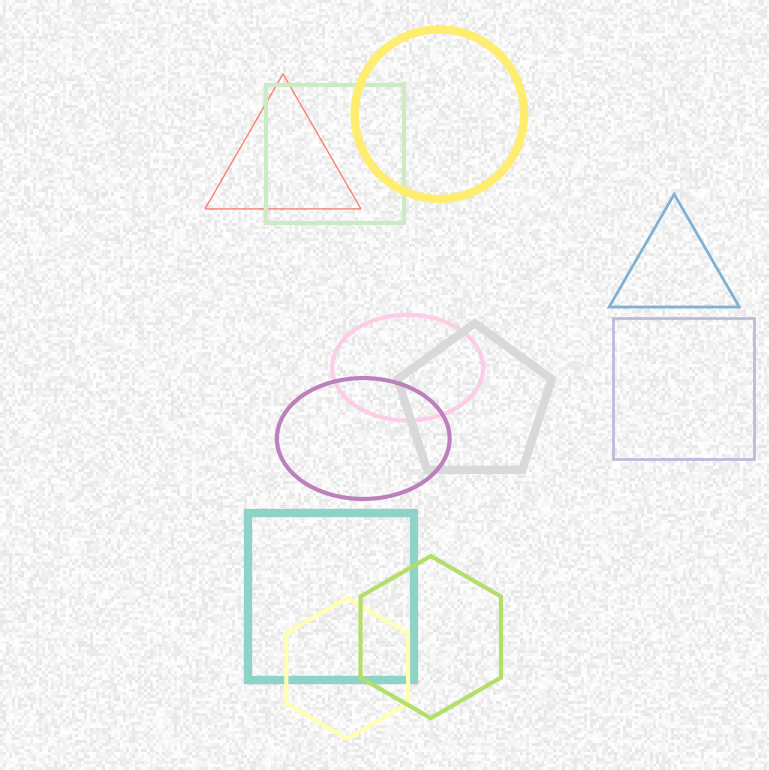[{"shape": "square", "thickness": 3, "radius": 0.54, "center": [0.43, 0.226]}, {"shape": "hexagon", "thickness": 1.5, "radius": 0.46, "center": [0.451, 0.132]}, {"shape": "square", "thickness": 1, "radius": 0.46, "center": [0.888, 0.496]}, {"shape": "triangle", "thickness": 0.5, "radius": 0.58, "center": [0.368, 0.787]}, {"shape": "triangle", "thickness": 1, "radius": 0.49, "center": [0.876, 0.65]}, {"shape": "hexagon", "thickness": 1.5, "radius": 0.53, "center": [0.559, 0.173]}, {"shape": "oval", "thickness": 1.5, "radius": 0.49, "center": [0.529, 0.523]}, {"shape": "pentagon", "thickness": 3, "radius": 0.53, "center": [0.617, 0.475]}, {"shape": "oval", "thickness": 1.5, "radius": 0.56, "center": [0.472, 0.43]}, {"shape": "square", "thickness": 1.5, "radius": 0.45, "center": [0.435, 0.8]}, {"shape": "circle", "thickness": 3, "radius": 0.55, "center": [0.571, 0.852]}]